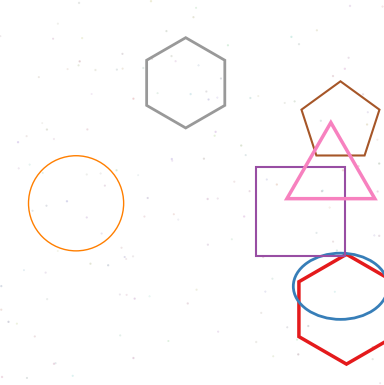[{"shape": "hexagon", "thickness": 2.5, "radius": 0.71, "center": [0.9, 0.197]}, {"shape": "oval", "thickness": 2, "radius": 0.61, "center": [0.885, 0.256]}, {"shape": "square", "thickness": 1.5, "radius": 0.58, "center": [0.781, 0.451]}, {"shape": "circle", "thickness": 1, "radius": 0.62, "center": [0.198, 0.472]}, {"shape": "pentagon", "thickness": 1.5, "radius": 0.53, "center": [0.884, 0.682]}, {"shape": "triangle", "thickness": 2.5, "radius": 0.66, "center": [0.859, 0.55]}, {"shape": "hexagon", "thickness": 2, "radius": 0.59, "center": [0.482, 0.785]}]